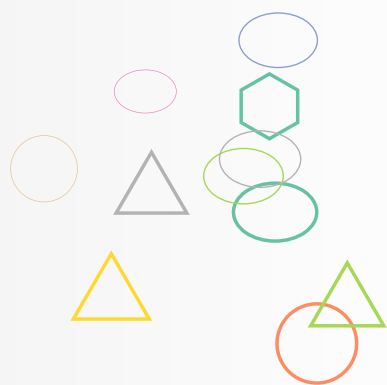[{"shape": "oval", "thickness": 2.5, "radius": 0.54, "center": [0.71, 0.449]}, {"shape": "hexagon", "thickness": 2.5, "radius": 0.42, "center": [0.695, 0.724]}, {"shape": "circle", "thickness": 2.5, "radius": 0.51, "center": [0.818, 0.108]}, {"shape": "oval", "thickness": 1, "radius": 0.51, "center": [0.718, 0.895]}, {"shape": "oval", "thickness": 0.5, "radius": 0.4, "center": [0.375, 0.762]}, {"shape": "triangle", "thickness": 2.5, "radius": 0.54, "center": [0.896, 0.208]}, {"shape": "oval", "thickness": 1, "radius": 0.51, "center": [0.628, 0.542]}, {"shape": "triangle", "thickness": 2.5, "radius": 0.57, "center": [0.287, 0.228]}, {"shape": "circle", "thickness": 0.5, "radius": 0.43, "center": [0.114, 0.562]}, {"shape": "triangle", "thickness": 2.5, "radius": 0.53, "center": [0.391, 0.499]}, {"shape": "oval", "thickness": 1, "radius": 0.52, "center": [0.671, 0.587]}]